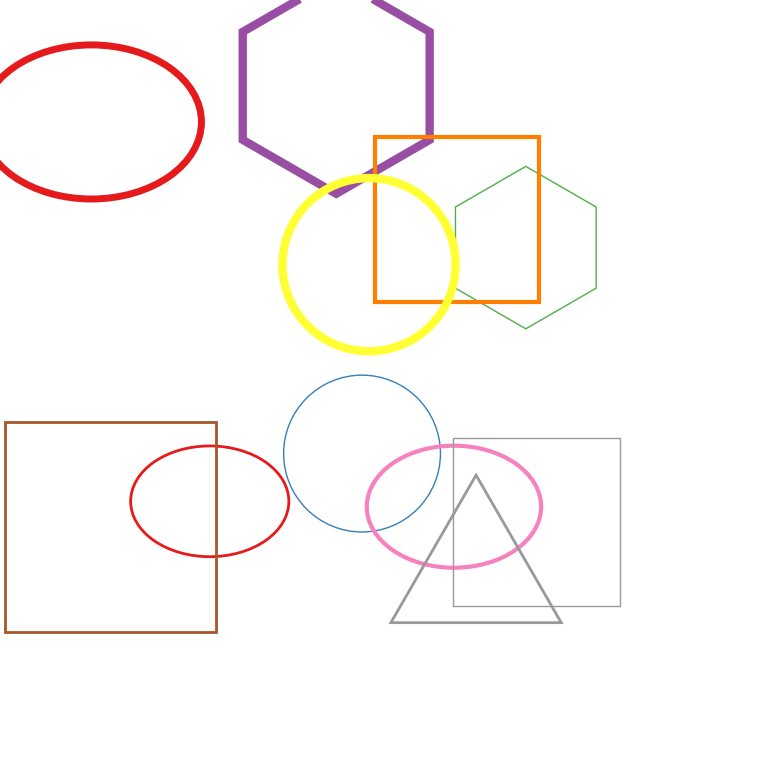[{"shape": "oval", "thickness": 2.5, "radius": 0.71, "center": [0.119, 0.842]}, {"shape": "oval", "thickness": 1, "radius": 0.51, "center": [0.272, 0.349]}, {"shape": "circle", "thickness": 0.5, "radius": 0.51, "center": [0.47, 0.411]}, {"shape": "hexagon", "thickness": 0.5, "radius": 0.53, "center": [0.683, 0.678]}, {"shape": "hexagon", "thickness": 3, "radius": 0.7, "center": [0.437, 0.888]}, {"shape": "square", "thickness": 1.5, "radius": 0.53, "center": [0.593, 0.715]}, {"shape": "circle", "thickness": 3, "radius": 0.56, "center": [0.479, 0.656]}, {"shape": "square", "thickness": 1, "radius": 0.68, "center": [0.144, 0.316]}, {"shape": "oval", "thickness": 1.5, "radius": 0.57, "center": [0.59, 0.342]}, {"shape": "triangle", "thickness": 1, "radius": 0.64, "center": [0.618, 0.255]}, {"shape": "square", "thickness": 0.5, "radius": 0.54, "center": [0.697, 0.322]}]